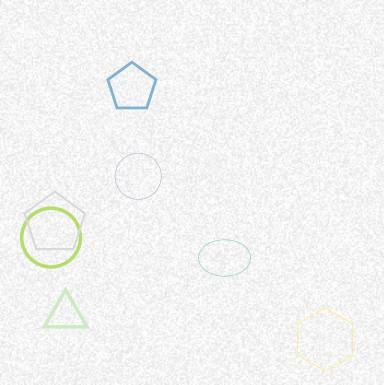[{"shape": "oval", "thickness": 0.5, "radius": 0.34, "center": [0.583, 0.33]}, {"shape": "circle", "thickness": 0.5, "radius": 0.3, "center": [0.359, 0.542]}, {"shape": "pentagon", "thickness": 2, "radius": 0.33, "center": [0.343, 0.773]}, {"shape": "circle", "thickness": 2.5, "radius": 0.38, "center": [0.133, 0.383]}, {"shape": "pentagon", "thickness": 1.5, "radius": 0.41, "center": [0.142, 0.42]}, {"shape": "triangle", "thickness": 2.5, "radius": 0.32, "center": [0.17, 0.183]}, {"shape": "hexagon", "thickness": 0.5, "radius": 0.41, "center": [0.844, 0.118]}]